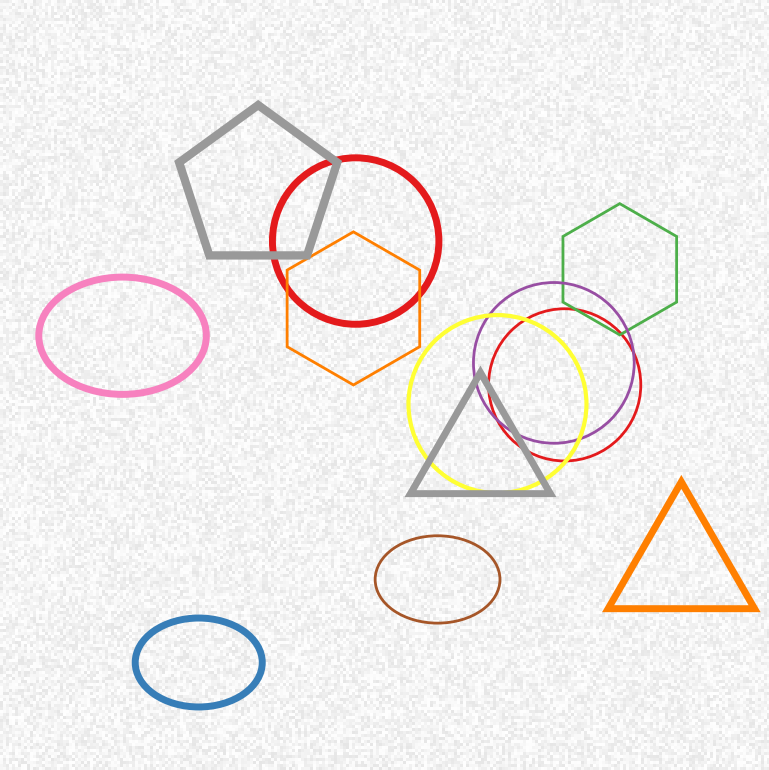[{"shape": "circle", "thickness": 1, "radius": 0.49, "center": [0.733, 0.5]}, {"shape": "circle", "thickness": 2.5, "radius": 0.54, "center": [0.462, 0.687]}, {"shape": "oval", "thickness": 2.5, "radius": 0.41, "center": [0.258, 0.14]}, {"shape": "hexagon", "thickness": 1, "radius": 0.43, "center": [0.805, 0.65]}, {"shape": "circle", "thickness": 1, "radius": 0.52, "center": [0.719, 0.529]}, {"shape": "triangle", "thickness": 2.5, "radius": 0.55, "center": [0.885, 0.264]}, {"shape": "hexagon", "thickness": 1, "radius": 0.5, "center": [0.459, 0.599]}, {"shape": "circle", "thickness": 1.5, "radius": 0.58, "center": [0.646, 0.475]}, {"shape": "oval", "thickness": 1, "radius": 0.41, "center": [0.568, 0.247]}, {"shape": "oval", "thickness": 2.5, "radius": 0.54, "center": [0.159, 0.564]}, {"shape": "triangle", "thickness": 2.5, "radius": 0.52, "center": [0.624, 0.411]}, {"shape": "pentagon", "thickness": 3, "radius": 0.54, "center": [0.335, 0.756]}]